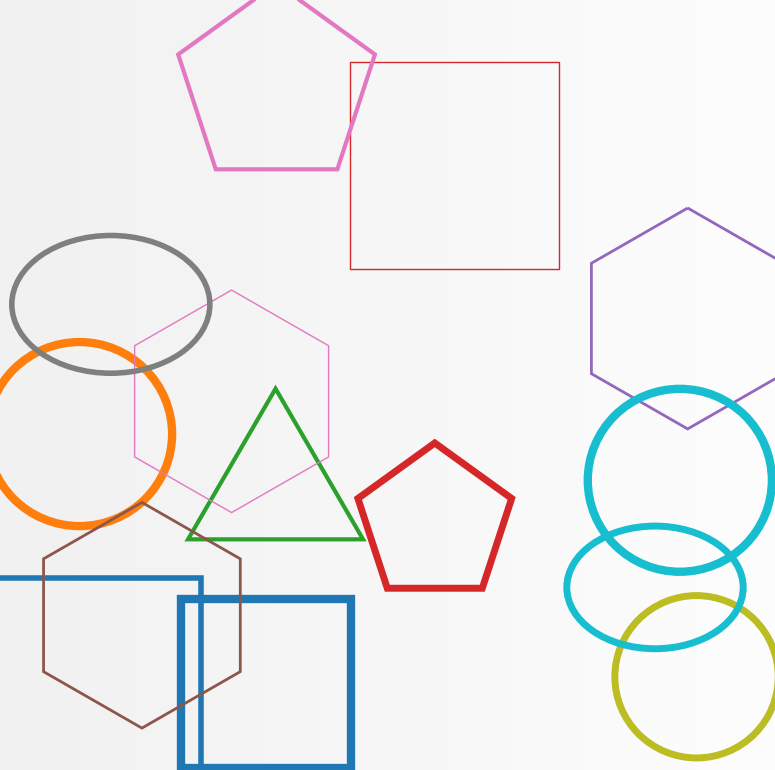[{"shape": "square", "thickness": 2, "radius": 0.65, "center": [0.129, 0.119]}, {"shape": "square", "thickness": 3, "radius": 0.55, "center": [0.343, 0.112]}, {"shape": "circle", "thickness": 3, "radius": 0.6, "center": [0.103, 0.436]}, {"shape": "triangle", "thickness": 1.5, "radius": 0.65, "center": [0.356, 0.365]}, {"shape": "pentagon", "thickness": 2.5, "radius": 0.52, "center": [0.561, 0.32]}, {"shape": "square", "thickness": 0.5, "radius": 0.67, "center": [0.587, 0.785]}, {"shape": "hexagon", "thickness": 1, "radius": 0.72, "center": [0.887, 0.586]}, {"shape": "hexagon", "thickness": 1, "radius": 0.73, "center": [0.183, 0.201]}, {"shape": "pentagon", "thickness": 1.5, "radius": 0.67, "center": [0.357, 0.888]}, {"shape": "hexagon", "thickness": 0.5, "radius": 0.72, "center": [0.299, 0.479]}, {"shape": "oval", "thickness": 2, "radius": 0.64, "center": [0.143, 0.605]}, {"shape": "circle", "thickness": 2.5, "radius": 0.53, "center": [0.899, 0.121]}, {"shape": "circle", "thickness": 3, "radius": 0.59, "center": [0.877, 0.376]}, {"shape": "oval", "thickness": 2.5, "radius": 0.57, "center": [0.845, 0.237]}]